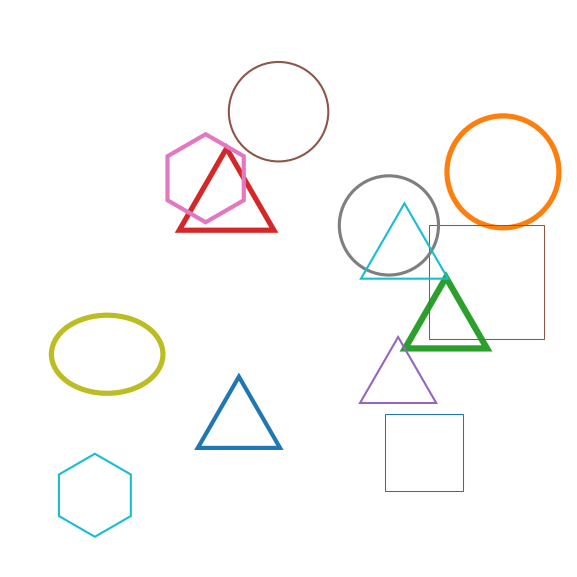[{"shape": "square", "thickness": 0.5, "radius": 0.33, "center": [0.734, 0.215]}, {"shape": "triangle", "thickness": 2, "radius": 0.41, "center": [0.414, 0.265]}, {"shape": "circle", "thickness": 2.5, "radius": 0.48, "center": [0.871, 0.702]}, {"shape": "triangle", "thickness": 3, "radius": 0.41, "center": [0.772, 0.437]}, {"shape": "triangle", "thickness": 2.5, "radius": 0.47, "center": [0.392, 0.648]}, {"shape": "triangle", "thickness": 1, "radius": 0.38, "center": [0.689, 0.339]}, {"shape": "circle", "thickness": 1, "radius": 0.43, "center": [0.482, 0.806]}, {"shape": "square", "thickness": 0.5, "radius": 0.49, "center": [0.842, 0.51]}, {"shape": "hexagon", "thickness": 2, "radius": 0.38, "center": [0.356, 0.69]}, {"shape": "circle", "thickness": 1.5, "radius": 0.43, "center": [0.673, 0.609]}, {"shape": "oval", "thickness": 2.5, "radius": 0.48, "center": [0.186, 0.386]}, {"shape": "triangle", "thickness": 1, "radius": 0.43, "center": [0.7, 0.56]}, {"shape": "hexagon", "thickness": 1, "radius": 0.36, "center": [0.164, 0.142]}]